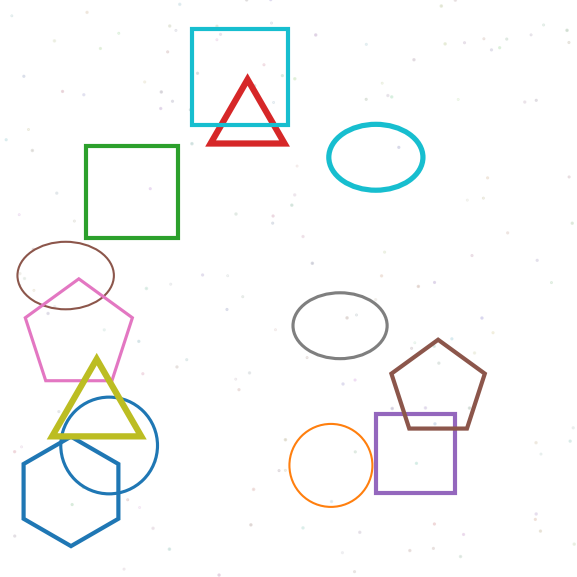[{"shape": "hexagon", "thickness": 2, "radius": 0.47, "center": [0.123, 0.148]}, {"shape": "circle", "thickness": 1.5, "radius": 0.42, "center": [0.189, 0.228]}, {"shape": "circle", "thickness": 1, "radius": 0.36, "center": [0.573, 0.193]}, {"shape": "square", "thickness": 2, "radius": 0.4, "center": [0.228, 0.667]}, {"shape": "triangle", "thickness": 3, "radius": 0.37, "center": [0.429, 0.788]}, {"shape": "square", "thickness": 2, "radius": 0.34, "center": [0.719, 0.214]}, {"shape": "oval", "thickness": 1, "radius": 0.42, "center": [0.114, 0.522]}, {"shape": "pentagon", "thickness": 2, "radius": 0.43, "center": [0.759, 0.326]}, {"shape": "pentagon", "thickness": 1.5, "radius": 0.49, "center": [0.136, 0.419]}, {"shape": "oval", "thickness": 1.5, "radius": 0.41, "center": [0.589, 0.435]}, {"shape": "triangle", "thickness": 3, "radius": 0.45, "center": [0.167, 0.288]}, {"shape": "square", "thickness": 2, "radius": 0.42, "center": [0.416, 0.866]}, {"shape": "oval", "thickness": 2.5, "radius": 0.41, "center": [0.651, 0.727]}]